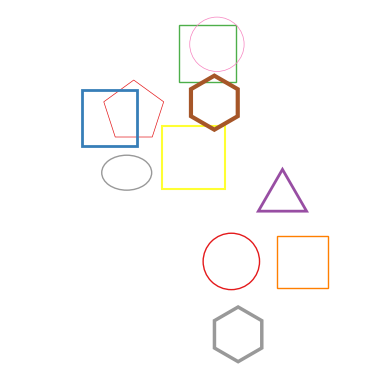[{"shape": "pentagon", "thickness": 0.5, "radius": 0.41, "center": [0.347, 0.71]}, {"shape": "circle", "thickness": 1, "radius": 0.37, "center": [0.601, 0.321]}, {"shape": "square", "thickness": 2, "radius": 0.36, "center": [0.284, 0.693]}, {"shape": "square", "thickness": 1, "radius": 0.37, "center": [0.539, 0.861]}, {"shape": "triangle", "thickness": 2, "radius": 0.36, "center": [0.734, 0.488]}, {"shape": "square", "thickness": 1, "radius": 0.33, "center": [0.785, 0.319]}, {"shape": "square", "thickness": 1.5, "radius": 0.41, "center": [0.502, 0.592]}, {"shape": "hexagon", "thickness": 3, "radius": 0.35, "center": [0.557, 0.733]}, {"shape": "circle", "thickness": 0.5, "radius": 0.35, "center": [0.563, 0.885]}, {"shape": "oval", "thickness": 1, "radius": 0.32, "center": [0.329, 0.551]}, {"shape": "hexagon", "thickness": 2.5, "radius": 0.35, "center": [0.618, 0.132]}]